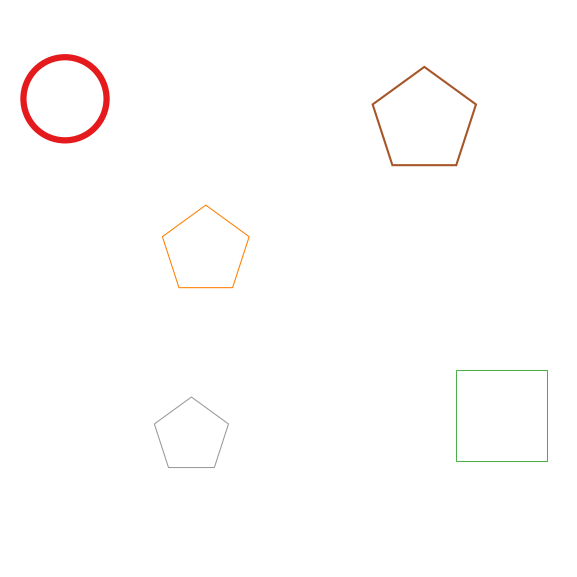[{"shape": "circle", "thickness": 3, "radius": 0.36, "center": [0.113, 0.828]}, {"shape": "square", "thickness": 0.5, "radius": 0.39, "center": [0.869, 0.28]}, {"shape": "pentagon", "thickness": 0.5, "radius": 0.39, "center": [0.356, 0.565]}, {"shape": "pentagon", "thickness": 1, "radius": 0.47, "center": [0.735, 0.789]}, {"shape": "pentagon", "thickness": 0.5, "radius": 0.34, "center": [0.331, 0.244]}]